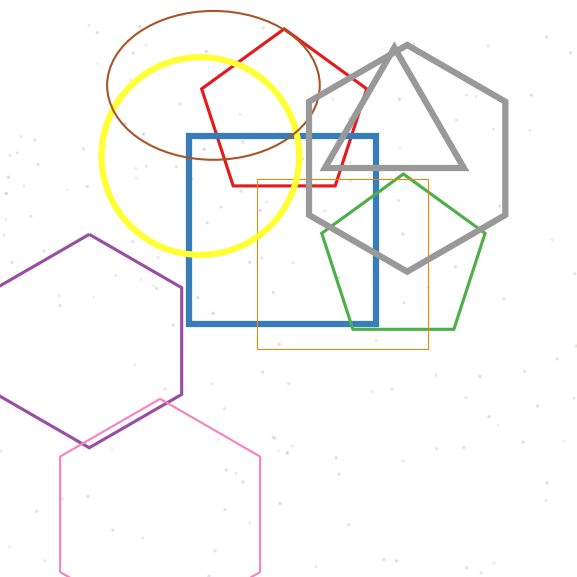[{"shape": "pentagon", "thickness": 1.5, "radius": 0.75, "center": [0.492, 0.799]}, {"shape": "square", "thickness": 3, "radius": 0.81, "center": [0.489, 0.601]}, {"shape": "pentagon", "thickness": 1.5, "radius": 0.74, "center": [0.699, 0.549]}, {"shape": "hexagon", "thickness": 1.5, "radius": 0.92, "center": [0.155, 0.409]}, {"shape": "square", "thickness": 0.5, "radius": 0.74, "center": [0.593, 0.541]}, {"shape": "circle", "thickness": 3, "radius": 0.86, "center": [0.347, 0.729]}, {"shape": "oval", "thickness": 1, "radius": 0.92, "center": [0.37, 0.851]}, {"shape": "hexagon", "thickness": 1, "radius": 1.0, "center": [0.277, 0.109]}, {"shape": "hexagon", "thickness": 3, "radius": 0.98, "center": [0.705, 0.725]}, {"shape": "triangle", "thickness": 3, "radius": 0.7, "center": [0.683, 0.778]}]